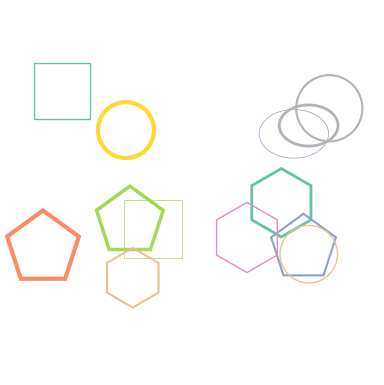[{"shape": "square", "thickness": 1, "radius": 0.36, "center": [0.162, 0.764]}, {"shape": "hexagon", "thickness": 2, "radius": 0.44, "center": [0.731, 0.473]}, {"shape": "pentagon", "thickness": 3, "radius": 0.49, "center": [0.112, 0.355]}, {"shape": "oval", "thickness": 0.5, "radius": 0.45, "center": [0.763, 0.652]}, {"shape": "pentagon", "thickness": 1.5, "radius": 0.44, "center": [0.788, 0.356]}, {"shape": "hexagon", "thickness": 1, "radius": 0.46, "center": [0.641, 0.383]}, {"shape": "pentagon", "thickness": 2.5, "radius": 0.46, "center": [0.337, 0.426]}, {"shape": "square", "thickness": 0.5, "radius": 0.38, "center": [0.398, 0.404]}, {"shape": "circle", "thickness": 3, "radius": 0.36, "center": [0.327, 0.662]}, {"shape": "circle", "thickness": 1, "radius": 0.37, "center": [0.802, 0.34]}, {"shape": "hexagon", "thickness": 1.5, "radius": 0.39, "center": [0.345, 0.279]}, {"shape": "oval", "thickness": 2, "radius": 0.38, "center": [0.802, 0.674]}, {"shape": "circle", "thickness": 1.5, "radius": 0.43, "center": [0.855, 0.719]}]